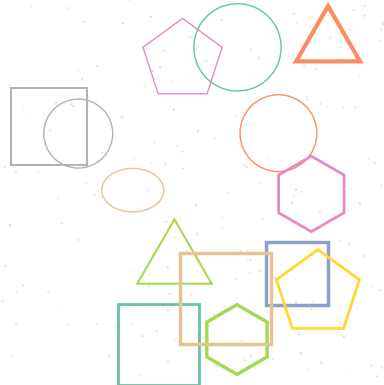[{"shape": "square", "thickness": 2, "radius": 0.52, "center": [0.411, 0.106]}, {"shape": "circle", "thickness": 1, "radius": 0.57, "center": [0.617, 0.877]}, {"shape": "circle", "thickness": 1, "radius": 0.5, "center": [0.723, 0.654]}, {"shape": "triangle", "thickness": 3, "radius": 0.48, "center": [0.852, 0.889]}, {"shape": "square", "thickness": 2.5, "radius": 0.41, "center": [0.771, 0.289]}, {"shape": "pentagon", "thickness": 1, "radius": 0.54, "center": [0.474, 0.844]}, {"shape": "hexagon", "thickness": 2, "radius": 0.49, "center": [0.809, 0.496]}, {"shape": "triangle", "thickness": 1.5, "radius": 0.56, "center": [0.453, 0.319]}, {"shape": "hexagon", "thickness": 2.5, "radius": 0.45, "center": [0.615, 0.118]}, {"shape": "pentagon", "thickness": 2, "radius": 0.57, "center": [0.826, 0.238]}, {"shape": "square", "thickness": 2.5, "radius": 0.59, "center": [0.586, 0.224]}, {"shape": "oval", "thickness": 1, "radius": 0.4, "center": [0.345, 0.506]}, {"shape": "square", "thickness": 1.5, "radius": 0.5, "center": [0.127, 0.671]}, {"shape": "circle", "thickness": 1, "radius": 0.45, "center": [0.203, 0.653]}]